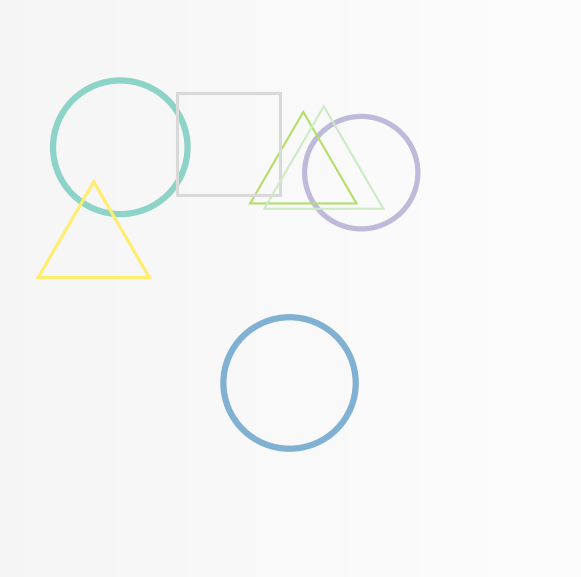[{"shape": "circle", "thickness": 3, "radius": 0.58, "center": [0.207, 0.744]}, {"shape": "circle", "thickness": 2.5, "radius": 0.49, "center": [0.622, 0.7]}, {"shape": "circle", "thickness": 3, "radius": 0.57, "center": [0.498, 0.336]}, {"shape": "triangle", "thickness": 1, "radius": 0.53, "center": [0.522, 0.7]}, {"shape": "square", "thickness": 1.5, "radius": 0.44, "center": [0.394, 0.75]}, {"shape": "triangle", "thickness": 1, "radius": 0.59, "center": [0.557, 0.697]}, {"shape": "triangle", "thickness": 1.5, "radius": 0.55, "center": [0.161, 0.574]}]